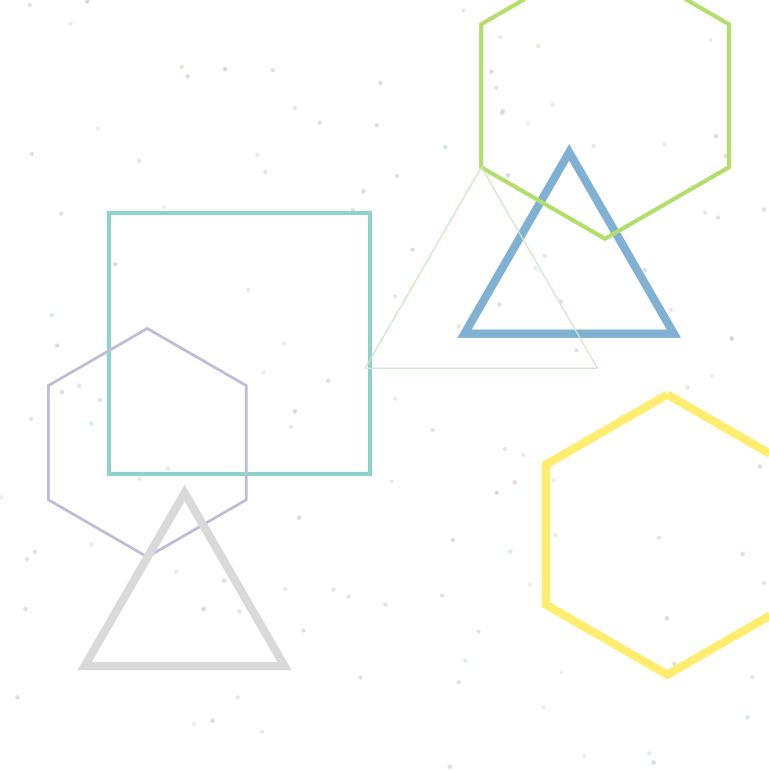[{"shape": "square", "thickness": 1.5, "radius": 0.85, "center": [0.312, 0.554]}, {"shape": "hexagon", "thickness": 1, "radius": 0.74, "center": [0.191, 0.425]}, {"shape": "triangle", "thickness": 3, "radius": 0.79, "center": [0.739, 0.645]}, {"shape": "hexagon", "thickness": 1.5, "radius": 0.93, "center": [0.786, 0.876]}, {"shape": "triangle", "thickness": 3, "radius": 0.75, "center": [0.24, 0.21]}, {"shape": "triangle", "thickness": 0.5, "radius": 0.87, "center": [0.625, 0.609]}, {"shape": "hexagon", "thickness": 3, "radius": 0.91, "center": [0.867, 0.306]}]